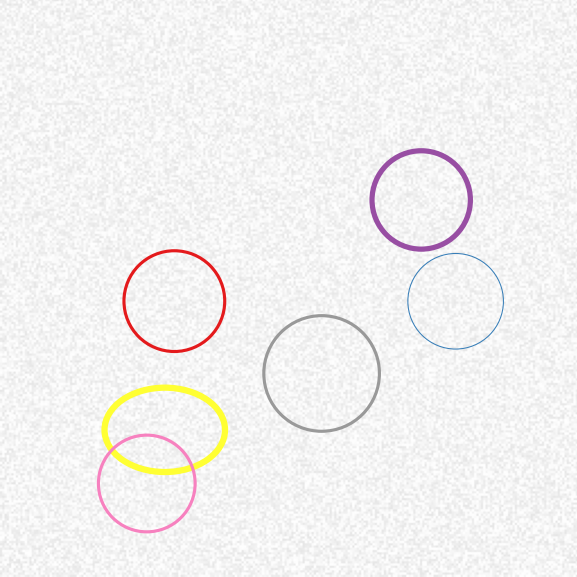[{"shape": "circle", "thickness": 1.5, "radius": 0.44, "center": [0.302, 0.478]}, {"shape": "circle", "thickness": 0.5, "radius": 0.41, "center": [0.789, 0.477]}, {"shape": "circle", "thickness": 2.5, "radius": 0.43, "center": [0.729, 0.653]}, {"shape": "oval", "thickness": 3, "radius": 0.52, "center": [0.285, 0.255]}, {"shape": "circle", "thickness": 1.5, "radius": 0.42, "center": [0.254, 0.162]}, {"shape": "circle", "thickness": 1.5, "radius": 0.5, "center": [0.557, 0.352]}]